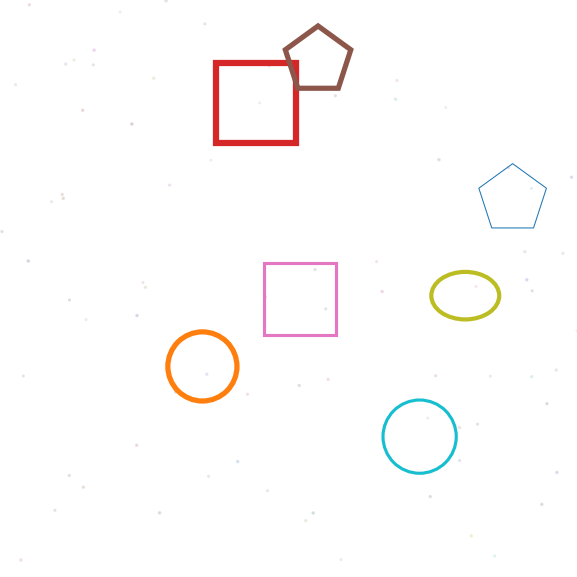[{"shape": "pentagon", "thickness": 0.5, "radius": 0.31, "center": [0.888, 0.654]}, {"shape": "circle", "thickness": 2.5, "radius": 0.3, "center": [0.35, 0.365]}, {"shape": "square", "thickness": 3, "radius": 0.35, "center": [0.443, 0.821]}, {"shape": "pentagon", "thickness": 2.5, "radius": 0.3, "center": [0.551, 0.895]}, {"shape": "square", "thickness": 1.5, "radius": 0.31, "center": [0.519, 0.481]}, {"shape": "oval", "thickness": 2, "radius": 0.29, "center": [0.806, 0.487]}, {"shape": "circle", "thickness": 1.5, "radius": 0.32, "center": [0.727, 0.243]}]